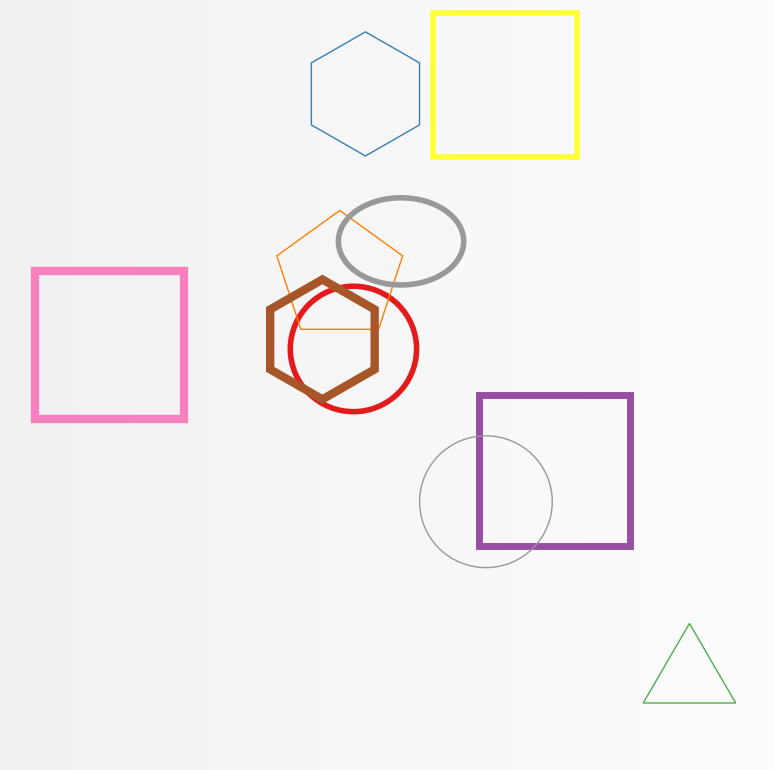[{"shape": "circle", "thickness": 2, "radius": 0.41, "center": [0.456, 0.547]}, {"shape": "hexagon", "thickness": 0.5, "radius": 0.4, "center": [0.472, 0.878]}, {"shape": "triangle", "thickness": 0.5, "radius": 0.34, "center": [0.89, 0.121]}, {"shape": "square", "thickness": 2.5, "radius": 0.49, "center": [0.716, 0.389]}, {"shape": "pentagon", "thickness": 0.5, "radius": 0.43, "center": [0.438, 0.641]}, {"shape": "square", "thickness": 2, "radius": 0.47, "center": [0.652, 0.889]}, {"shape": "hexagon", "thickness": 3, "radius": 0.39, "center": [0.416, 0.559]}, {"shape": "square", "thickness": 3, "radius": 0.48, "center": [0.141, 0.552]}, {"shape": "oval", "thickness": 2, "radius": 0.4, "center": [0.517, 0.687]}, {"shape": "circle", "thickness": 0.5, "radius": 0.43, "center": [0.627, 0.348]}]